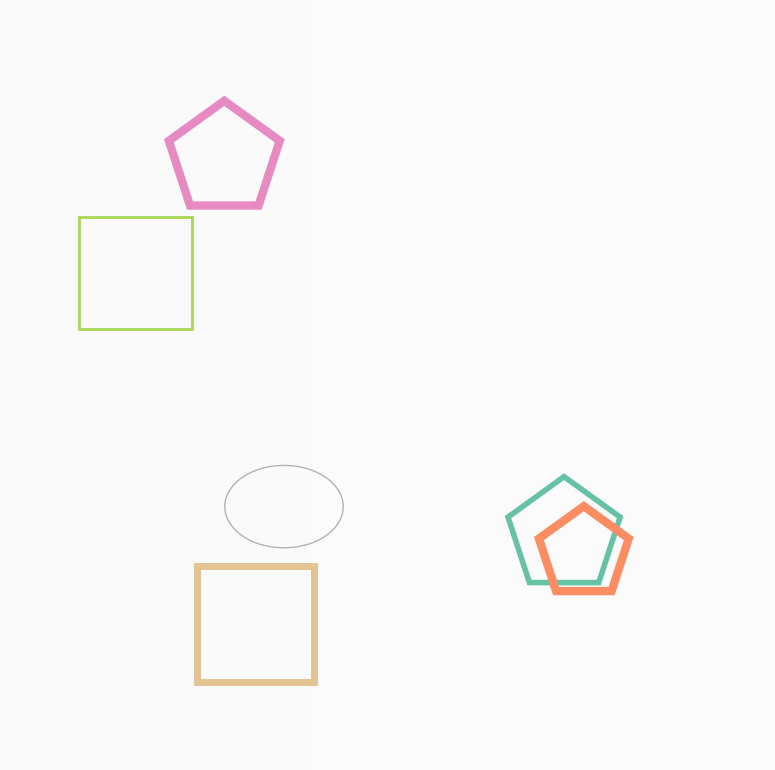[{"shape": "pentagon", "thickness": 2, "radius": 0.38, "center": [0.728, 0.305]}, {"shape": "pentagon", "thickness": 3, "radius": 0.3, "center": [0.753, 0.282]}, {"shape": "pentagon", "thickness": 3, "radius": 0.38, "center": [0.289, 0.794]}, {"shape": "square", "thickness": 1, "radius": 0.36, "center": [0.175, 0.646]}, {"shape": "square", "thickness": 2.5, "radius": 0.38, "center": [0.33, 0.189]}, {"shape": "oval", "thickness": 0.5, "radius": 0.38, "center": [0.366, 0.342]}]